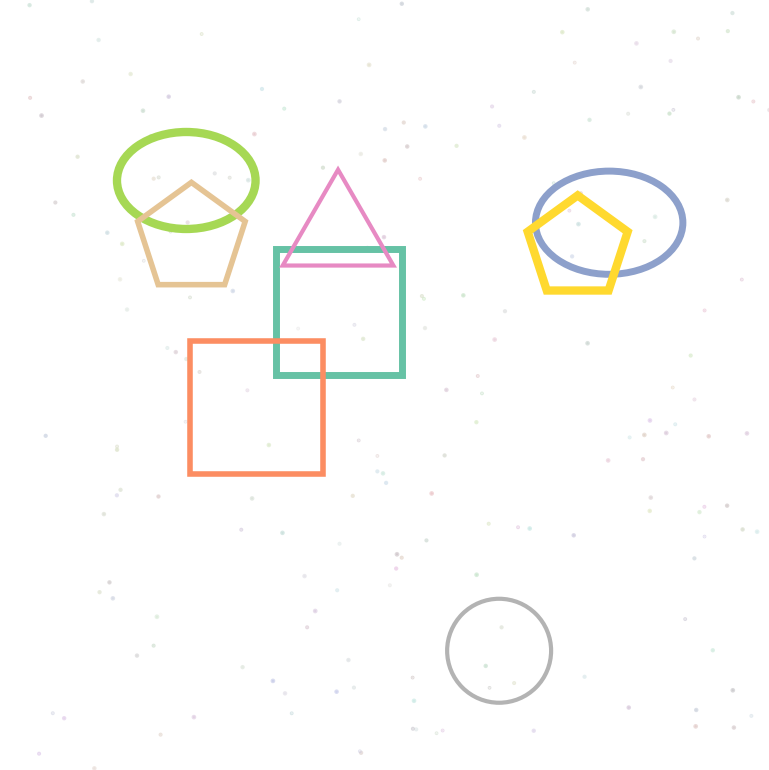[{"shape": "square", "thickness": 2.5, "radius": 0.41, "center": [0.441, 0.595]}, {"shape": "square", "thickness": 2, "radius": 0.43, "center": [0.333, 0.471]}, {"shape": "oval", "thickness": 2.5, "radius": 0.48, "center": [0.791, 0.711]}, {"shape": "triangle", "thickness": 1.5, "radius": 0.41, "center": [0.439, 0.697]}, {"shape": "oval", "thickness": 3, "radius": 0.45, "center": [0.242, 0.766]}, {"shape": "pentagon", "thickness": 3, "radius": 0.34, "center": [0.75, 0.678]}, {"shape": "pentagon", "thickness": 2, "radius": 0.37, "center": [0.249, 0.69]}, {"shape": "circle", "thickness": 1.5, "radius": 0.34, "center": [0.648, 0.155]}]